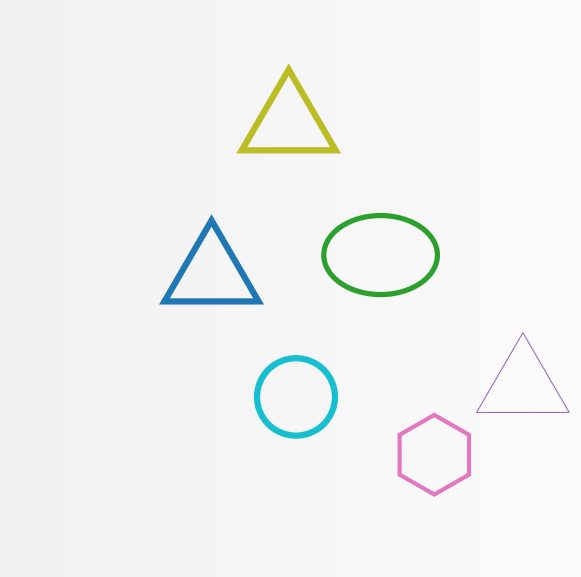[{"shape": "triangle", "thickness": 3, "radius": 0.47, "center": [0.364, 0.524]}, {"shape": "oval", "thickness": 2.5, "radius": 0.49, "center": [0.655, 0.557]}, {"shape": "triangle", "thickness": 0.5, "radius": 0.46, "center": [0.9, 0.331]}, {"shape": "hexagon", "thickness": 2, "radius": 0.34, "center": [0.747, 0.212]}, {"shape": "triangle", "thickness": 3, "radius": 0.47, "center": [0.497, 0.785]}, {"shape": "circle", "thickness": 3, "radius": 0.34, "center": [0.509, 0.312]}]